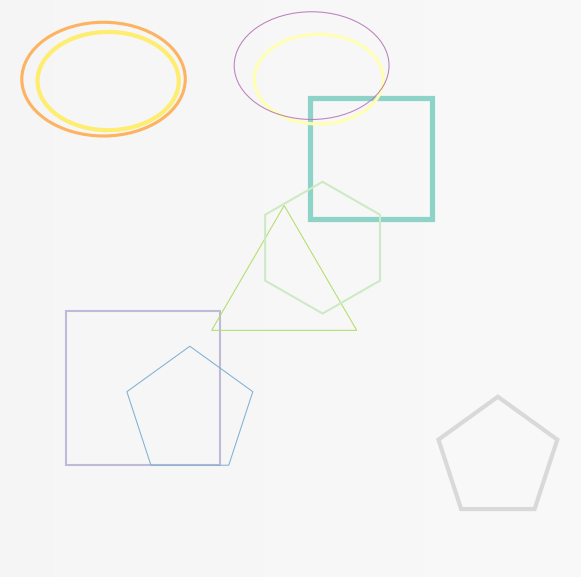[{"shape": "square", "thickness": 2.5, "radius": 0.52, "center": [0.638, 0.725]}, {"shape": "oval", "thickness": 1.5, "radius": 0.55, "center": [0.549, 0.862]}, {"shape": "square", "thickness": 1, "radius": 0.66, "center": [0.246, 0.327]}, {"shape": "pentagon", "thickness": 0.5, "radius": 0.57, "center": [0.327, 0.286]}, {"shape": "oval", "thickness": 1.5, "radius": 0.7, "center": [0.178, 0.862]}, {"shape": "triangle", "thickness": 0.5, "radius": 0.72, "center": [0.489, 0.499]}, {"shape": "pentagon", "thickness": 2, "radius": 0.54, "center": [0.857, 0.205]}, {"shape": "oval", "thickness": 0.5, "radius": 0.67, "center": [0.536, 0.886]}, {"shape": "hexagon", "thickness": 1, "radius": 0.57, "center": [0.555, 0.57]}, {"shape": "oval", "thickness": 2, "radius": 0.61, "center": [0.186, 0.859]}]